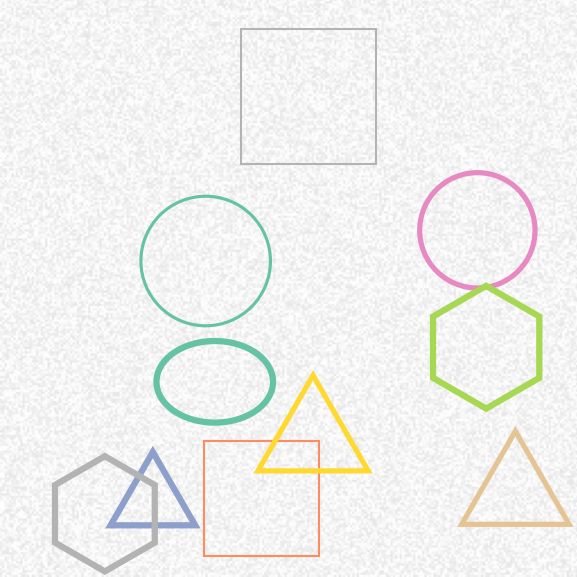[{"shape": "circle", "thickness": 1.5, "radius": 0.56, "center": [0.356, 0.547]}, {"shape": "oval", "thickness": 3, "radius": 0.5, "center": [0.372, 0.338]}, {"shape": "square", "thickness": 1, "radius": 0.5, "center": [0.453, 0.136]}, {"shape": "triangle", "thickness": 3, "radius": 0.42, "center": [0.265, 0.132]}, {"shape": "circle", "thickness": 2.5, "radius": 0.5, "center": [0.827, 0.6]}, {"shape": "hexagon", "thickness": 3, "radius": 0.53, "center": [0.842, 0.398]}, {"shape": "triangle", "thickness": 2.5, "radius": 0.55, "center": [0.542, 0.239]}, {"shape": "triangle", "thickness": 2.5, "radius": 0.54, "center": [0.892, 0.145]}, {"shape": "hexagon", "thickness": 3, "radius": 0.5, "center": [0.182, 0.109]}, {"shape": "square", "thickness": 1, "radius": 0.59, "center": [0.534, 0.832]}]